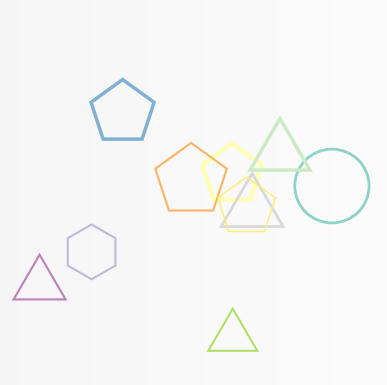[{"shape": "circle", "thickness": 2, "radius": 0.48, "center": [0.857, 0.517]}, {"shape": "pentagon", "thickness": 3, "radius": 0.4, "center": [0.599, 0.547]}, {"shape": "hexagon", "thickness": 1.5, "radius": 0.36, "center": [0.236, 0.346]}, {"shape": "pentagon", "thickness": 2.5, "radius": 0.43, "center": [0.316, 0.708]}, {"shape": "pentagon", "thickness": 1.5, "radius": 0.49, "center": [0.493, 0.532]}, {"shape": "triangle", "thickness": 1.5, "radius": 0.36, "center": [0.601, 0.125]}, {"shape": "triangle", "thickness": 2, "radius": 0.46, "center": [0.651, 0.458]}, {"shape": "triangle", "thickness": 1.5, "radius": 0.39, "center": [0.102, 0.261]}, {"shape": "triangle", "thickness": 2.5, "radius": 0.45, "center": [0.723, 0.603]}, {"shape": "pentagon", "thickness": 1, "radius": 0.39, "center": [0.636, 0.462]}]